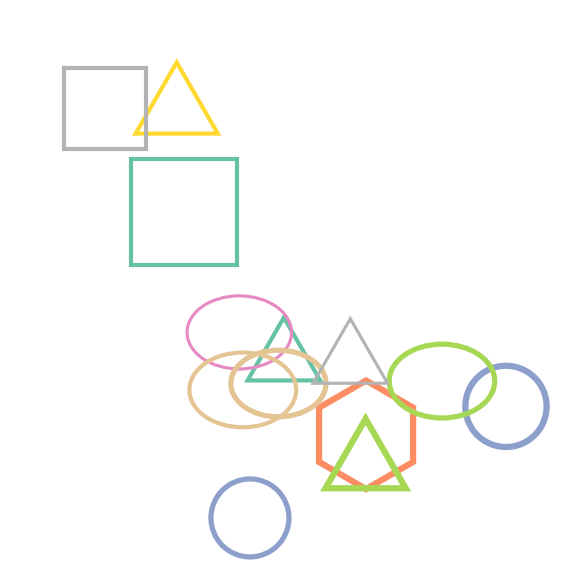[{"shape": "triangle", "thickness": 2, "radius": 0.36, "center": [0.492, 0.377]}, {"shape": "square", "thickness": 2, "radius": 0.46, "center": [0.318, 0.633]}, {"shape": "hexagon", "thickness": 3, "radius": 0.47, "center": [0.634, 0.246]}, {"shape": "circle", "thickness": 3, "radius": 0.35, "center": [0.876, 0.295]}, {"shape": "circle", "thickness": 2.5, "radius": 0.34, "center": [0.433, 0.102]}, {"shape": "oval", "thickness": 1.5, "radius": 0.45, "center": [0.414, 0.424]}, {"shape": "oval", "thickness": 2.5, "radius": 0.46, "center": [0.765, 0.339]}, {"shape": "triangle", "thickness": 3, "radius": 0.4, "center": [0.633, 0.194]}, {"shape": "triangle", "thickness": 2, "radius": 0.41, "center": [0.306, 0.809]}, {"shape": "oval", "thickness": 2, "radius": 0.46, "center": [0.42, 0.324]}, {"shape": "oval", "thickness": 2.5, "radius": 0.41, "center": [0.482, 0.335]}, {"shape": "square", "thickness": 2, "radius": 0.35, "center": [0.182, 0.811]}, {"shape": "triangle", "thickness": 1.5, "radius": 0.37, "center": [0.607, 0.373]}]